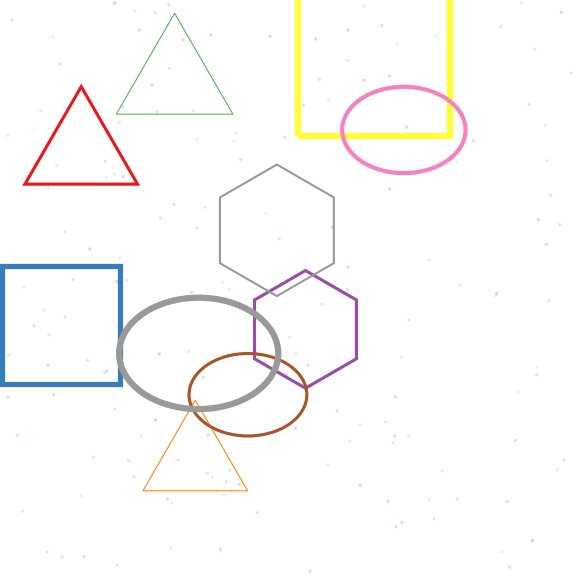[{"shape": "triangle", "thickness": 1.5, "radius": 0.56, "center": [0.141, 0.737]}, {"shape": "square", "thickness": 2.5, "radius": 0.51, "center": [0.105, 0.437]}, {"shape": "triangle", "thickness": 0.5, "radius": 0.58, "center": [0.302, 0.86]}, {"shape": "hexagon", "thickness": 1.5, "radius": 0.51, "center": [0.529, 0.429]}, {"shape": "triangle", "thickness": 0.5, "radius": 0.52, "center": [0.338, 0.202]}, {"shape": "square", "thickness": 3, "radius": 0.65, "center": [0.648, 0.895]}, {"shape": "oval", "thickness": 1.5, "radius": 0.51, "center": [0.429, 0.316]}, {"shape": "oval", "thickness": 2, "radius": 0.53, "center": [0.699, 0.774]}, {"shape": "oval", "thickness": 3, "radius": 0.69, "center": [0.344, 0.387]}, {"shape": "hexagon", "thickness": 1, "radius": 0.57, "center": [0.479, 0.6]}]